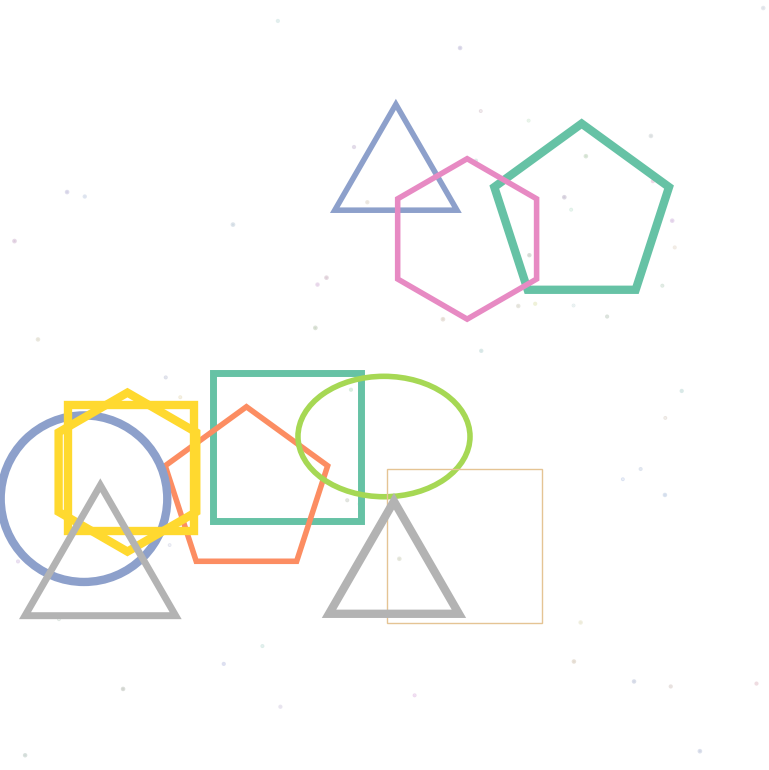[{"shape": "square", "thickness": 2.5, "radius": 0.48, "center": [0.372, 0.42]}, {"shape": "pentagon", "thickness": 3, "radius": 0.6, "center": [0.755, 0.72]}, {"shape": "pentagon", "thickness": 2, "radius": 0.55, "center": [0.32, 0.361]}, {"shape": "triangle", "thickness": 2, "radius": 0.46, "center": [0.514, 0.773]}, {"shape": "circle", "thickness": 3, "radius": 0.54, "center": [0.109, 0.352]}, {"shape": "hexagon", "thickness": 2, "radius": 0.52, "center": [0.607, 0.69]}, {"shape": "oval", "thickness": 2, "radius": 0.56, "center": [0.499, 0.433]}, {"shape": "square", "thickness": 3, "radius": 0.41, "center": [0.17, 0.392]}, {"shape": "hexagon", "thickness": 3, "radius": 0.52, "center": [0.166, 0.387]}, {"shape": "square", "thickness": 0.5, "radius": 0.5, "center": [0.603, 0.291]}, {"shape": "triangle", "thickness": 3, "radius": 0.49, "center": [0.512, 0.252]}, {"shape": "triangle", "thickness": 2.5, "radius": 0.56, "center": [0.13, 0.257]}]